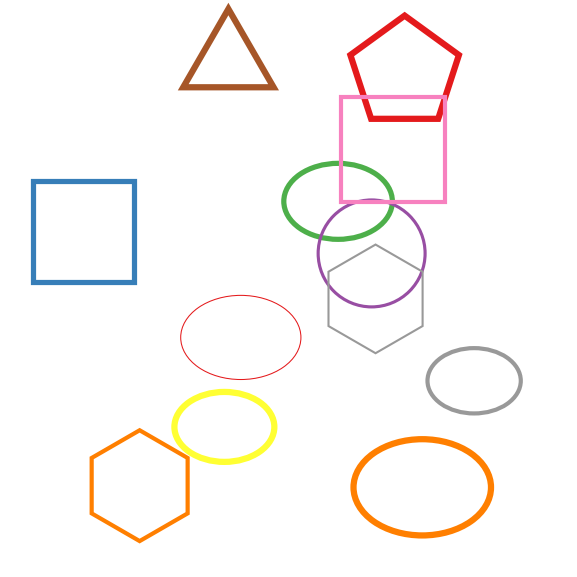[{"shape": "oval", "thickness": 0.5, "radius": 0.52, "center": [0.417, 0.415]}, {"shape": "pentagon", "thickness": 3, "radius": 0.49, "center": [0.701, 0.873]}, {"shape": "square", "thickness": 2.5, "radius": 0.44, "center": [0.145, 0.598]}, {"shape": "oval", "thickness": 2.5, "radius": 0.47, "center": [0.585, 0.65]}, {"shape": "circle", "thickness": 1.5, "radius": 0.46, "center": [0.644, 0.56]}, {"shape": "oval", "thickness": 3, "radius": 0.6, "center": [0.731, 0.155]}, {"shape": "hexagon", "thickness": 2, "radius": 0.48, "center": [0.242, 0.158]}, {"shape": "oval", "thickness": 3, "radius": 0.43, "center": [0.389, 0.26]}, {"shape": "triangle", "thickness": 3, "radius": 0.45, "center": [0.395, 0.893]}, {"shape": "square", "thickness": 2, "radius": 0.45, "center": [0.68, 0.74]}, {"shape": "oval", "thickness": 2, "radius": 0.4, "center": [0.821, 0.34]}, {"shape": "hexagon", "thickness": 1, "radius": 0.47, "center": [0.65, 0.482]}]